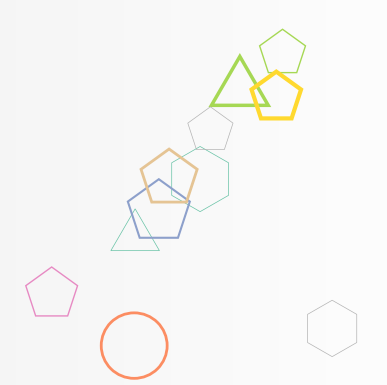[{"shape": "triangle", "thickness": 0.5, "radius": 0.36, "center": [0.349, 0.385]}, {"shape": "hexagon", "thickness": 0.5, "radius": 0.42, "center": [0.516, 0.535]}, {"shape": "circle", "thickness": 2, "radius": 0.43, "center": [0.346, 0.102]}, {"shape": "pentagon", "thickness": 1.5, "radius": 0.42, "center": [0.41, 0.45]}, {"shape": "pentagon", "thickness": 1, "radius": 0.35, "center": [0.133, 0.236]}, {"shape": "pentagon", "thickness": 1, "radius": 0.31, "center": [0.729, 0.862]}, {"shape": "triangle", "thickness": 2.5, "radius": 0.42, "center": [0.619, 0.769]}, {"shape": "pentagon", "thickness": 3, "radius": 0.34, "center": [0.713, 0.747]}, {"shape": "pentagon", "thickness": 2, "radius": 0.38, "center": [0.436, 0.537]}, {"shape": "pentagon", "thickness": 0.5, "radius": 0.31, "center": [0.543, 0.661]}, {"shape": "hexagon", "thickness": 0.5, "radius": 0.37, "center": [0.857, 0.147]}]